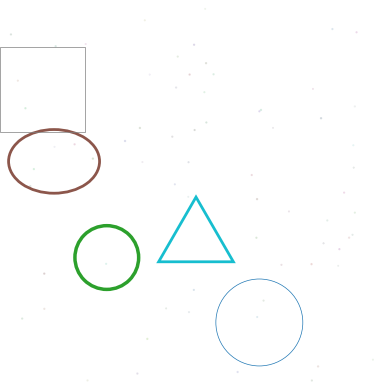[{"shape": "circle", "thickness": 0.5, "radius": 0.56, "center": [0.674, 0.162]}, {"shape": "circle", "thickness": 2.5, "radius": 0.41, "center": [0.277, 0.331]}, {"shape": "oval", "thickness": 2, "radius": 0.59, "center": [0.14, 0.581]}, {"shape": "square", "thickness": 0.5, "radius": 0.56, "center": [0.111, 0.767]}, {"shape": "triangle", "thickness": 2, "radius": 0.56, "center": [0.509, 0.376]}]